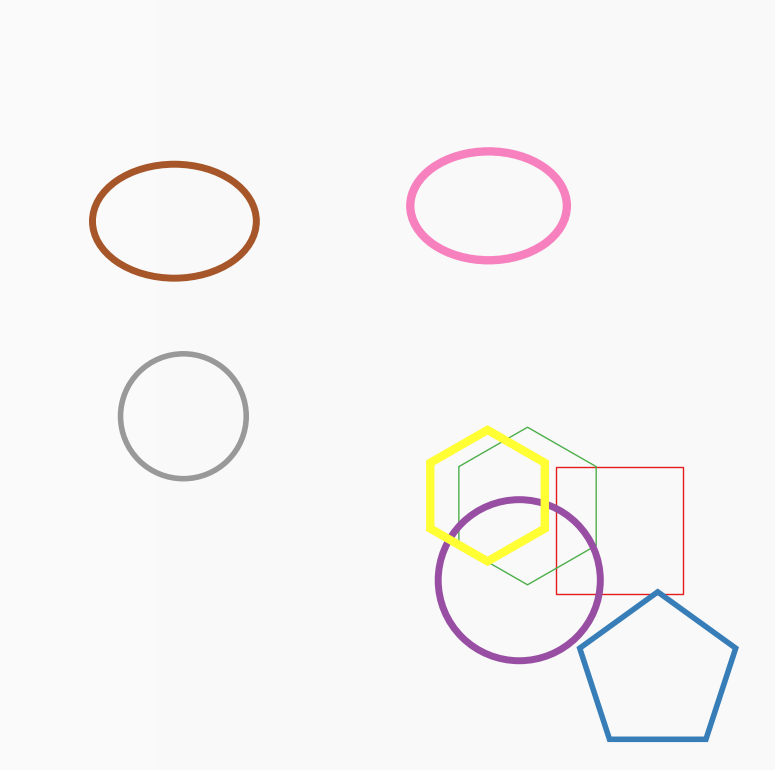[{"shape": "square", "thickness": 0.5, "radius": 0.41, "center": [0.799, 0.311]}, {"shape": "pentagon", "thickness": 2, "radius": 0.53, "center": [0.849, 0.125]}, {"shape": "hexagon", "thickness": 0.5, "radius": 0.51, "center": [0.681, 0.343]}, {"shape": "circle", "thickness": 2.5, "radius": 0.52, "center": [0.67, 0.246]}, {"shape": "hexagon", "thickness": 3, "radius": 0.43, "center": [0.629, 0.356]}, {"shape": "oval", "thickness": 2.5, "radius": 0.53, "center": [0.225, 0.713]}, {"shape": "oval", "thickness": 3, "radius": 0.51, "center": [0.63, 0.733]}, {"shape": "circle", "thickness": 2, "radius": 0.41, "center": [0.237, 0.459]}]